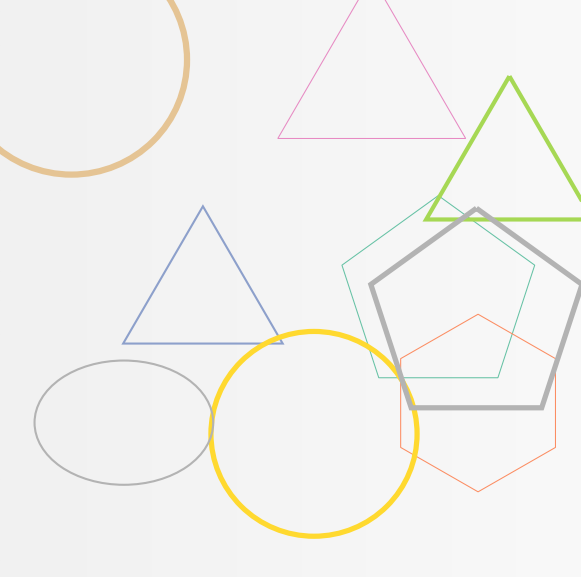[{"shape": "pentagon", "thickness": 0.5, "radius": 0.87, "center": [0.754, 0.486]}, {"shape": "hexagon", "thickness": 0.5, "radius": 0.77, "center": [0.822, 0.301]}, {"shape": "triangle", "thickness": 1, "radius": 0.79, "center": [0.349, 0.483]}, {"shape": "triangle", "thickness": 0.5, "radius": 0.93, "center": [0.64, 0.853]}, {"shape": "triangle", "thickness": 2, "radius": 0.83, "center": [0.876, 0.702]}, {"shape": "circle", "thickness": 2.5, "radius": 0.89, "center": [0.54, 0.248]}, {"shape": "circle", "thickness": 3, "radius": 0.99, "center": [0.123, 0.896]}, {"shape": "oval", "thickness": 1, "radius": 0.77, "center": [0.213, 0.267]}, {"shape": "pentagon", "thickness": 2.5, "radius": 0.96, "center": [0.82, 0.448]}]